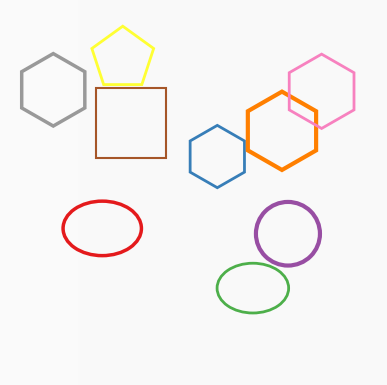[{"shape": "oval", "thickness": 2.5, "radius": 0.51, "center": [0.264, 0.407]}, {"shape": "hexagon", "thickness": 2, "radius": 0.4, "center": [0.561, 0.593]}, {"shape": "oval", "thickness": 2, "radius": 0.46, "center": [0.653, 0.252]}, {"shape": "circle", "thickness": 3, "radius": 0.41, "center": [0.743, 0.393]}, {"shape": "hexagon", "thickness": 3, "radius": 0.51, "center": [0.728, 0.66]}, {"shape": "pentagon", "thickness": 2, "radius": 0.42, "center": [0.317, 0.848]}, {"shape": "square", "thickness": 1.5, "radius": 0.45, "center": [0.337, 0.681]}, {"shape": "hexagon", "thickness": 2, "radius": 0.48, "center": [0.83, 0.763]}, {"shape": "hexagon", "thickness": 2.5, "radius": 0.47, "center": [0.137, 0.767]}]